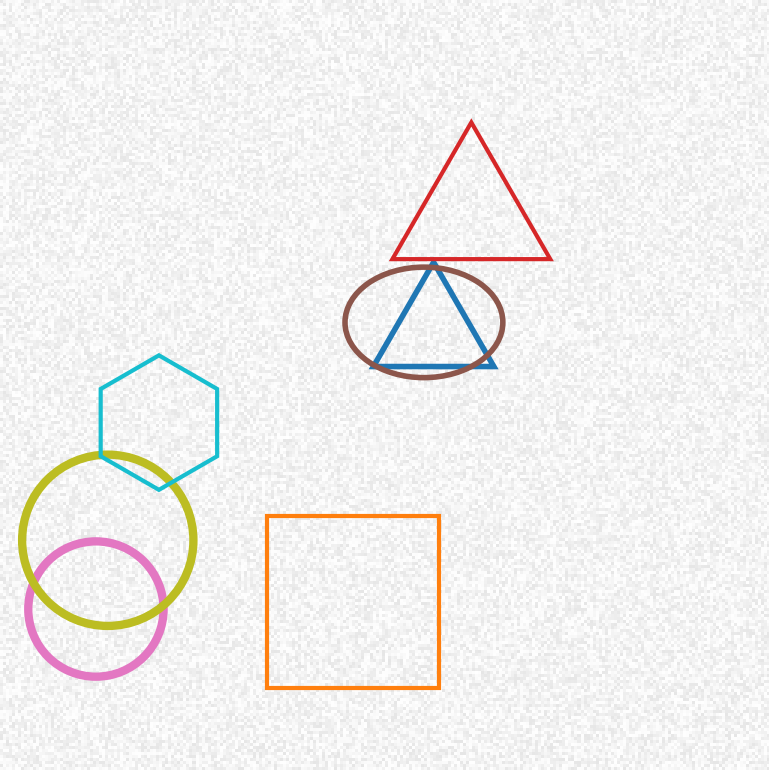[{"shape": "triangle", "thickness": 2, "radius": 0.45, "center": [0.563, 0.569]}, {"shape": "square", "thickness": 1.5, "radius": 0.56, "center": [0.458, 0.218]}, {"shape": "triangle", "thickness": 1.5, "radius": 0.59, "center": [0.612, 0.723]}, {"shape": "oval", "thickness": 2, "radius": 0.51, "center": [0.551, 0.581]}, {"shape": "circle", "thickness": 3, "radius": 0.44, "center": [0.125, 0.209]}, {"shape": "circle", "thickness": 3, "radius": 0.56, "center": [0.14, 0.298]}, {"shape": "hexagon", "thickness": 1.5, "radius": 0.44, "center": [0.206, 0.451]}]